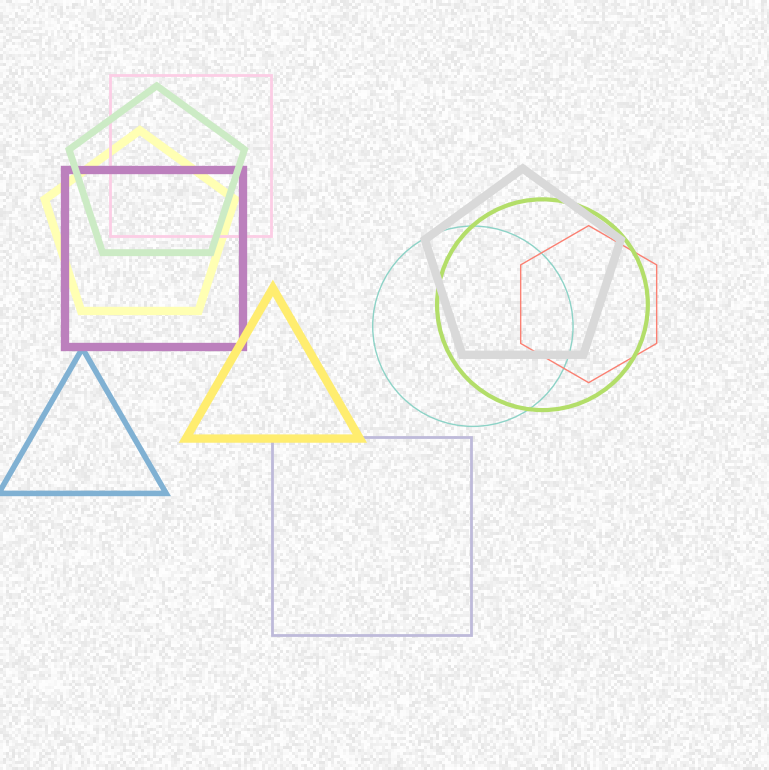[{"shape": "circle", "thickness": 0.5, "radius": 0.65, "center": [0.614, 0.576]}, {"shape": "pentagon", "thickness": 3, "radius": 0.65, "center": [0.182, 0.701]}, {"shape": "square", "thickness": 1, "radius": 0.65, "center": [0.482, 0.304]}, {"shape": "hexagon", "thickness": 0.5, "radius": 0.51, "center": [0.765, 0.605]}, {"shape": "triangle", "thickness": 2, "radius": 0.63, "center": [0.107, 0.422]}, {"shape": "circle", "thickness": 1.5, "radius": 0.68, "center": [0.704, 0.604]}, {"shape": "square", "thickness": 1, "radius": 0.52, "center": [0.247, 0.798]}, {"shape": "pentagon", "thickness": 3, "radius": 0.67, "center": [0.679, 0.647]}, {"shape": "square", "thickness": 3, "radius": 0.58, "center": [0.2, 0.665]}, {"shape": "pentagon", "thickness": 2.5, "radius": 0.6, "center": [0.204, 0.769]}, {"shape": "triangle", "thickness": 3, "radius": 0.65, "center": [0.354, 0.496]}]